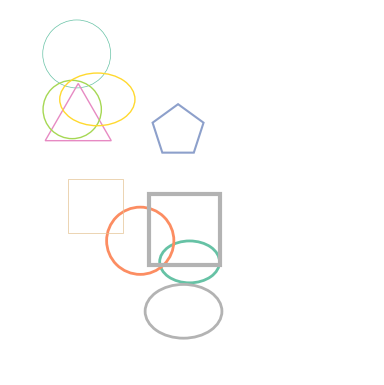[{"shape": "circle", "thickness": 0.5, "radius": 0.44, "center": [0.199, 0.86]}, {"shape": "oval", "thickness": 2, "radius": 0.39, "center": [0.492, 0.32]}, {"shape": "circle", "thickness": 2, "radius": 0.44, "center": [0.364, 0.375]}, {"shape": "pentagon", "thickness": 1.5, "radius": 0.35, "center": [0.463, 0.66]}, {"shape": "triangle", "thickness": 1, "radius": 0.5, "center": [0.203, 0.684]}, {"shape": "circle", "thickness": 1, "radius": 0.38, "center": [0.188, 0.716]}, {"shape": "oval", "thickness": 1, "radius": 0.49, "center": [0.253, 0.742]}, {"shape": "square", "thickness": 0.5, "radius": 0.35, "center": [0.248, 0.465]}, {"shape": "square", "thickness": 3, "radius": 0.46, "center": [0.48, 0.404]}, {"shape": "oval", "thickness": 2, "radius": 0.5, "center": [0.477, 0.191]}]